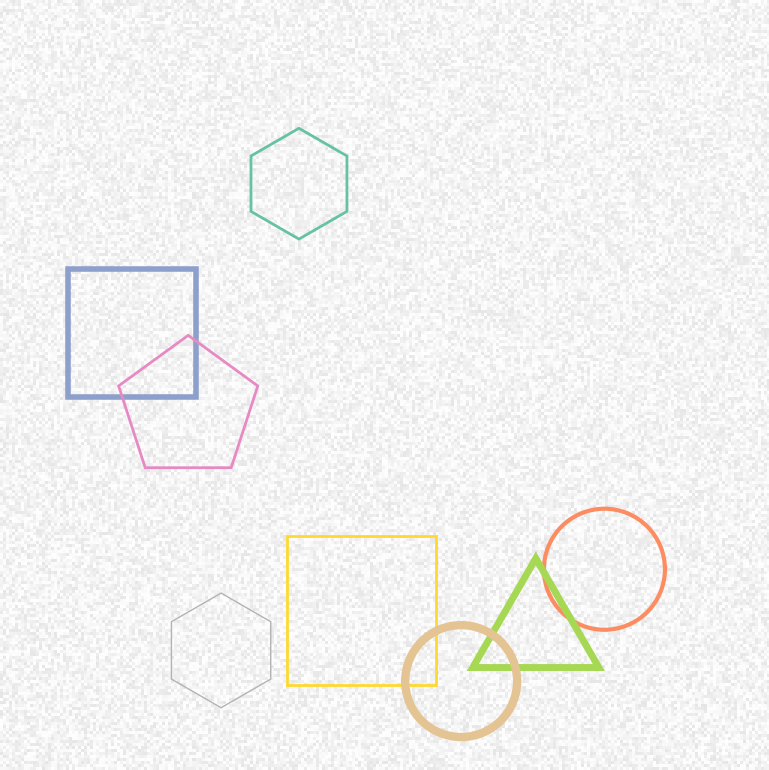[{"shape": "hexagon", "thickness": 1, "radius": 0.36, "center": [0.388, 0.761]}, {"shape": "circle", "thickness": 1.5, "radius": 0.39, "center": [0.785, 0.261]}, {"shape": "square", "thickness": 2, "radius": 0.42, "center": [0.171, 0.568]}, {"shape": "pentagon", "thickness": 1, "radius": 0.48, "center": [0.244, 0.469]}, {"shape": "triangle", "thickness": 2.5, "radius": 0.47, "center": [0.696, 0.18]}, {"shape": "square", "thickness": 1, "radius": 0.48, "center": [0.47, 0.207]}, {"shape": "circle", "thickness": 3, "radius": 0.36, "center": [0.599, 0.115]}, {"shape": "hexagon", "thickness": 0.5, "radius": 0.37, "center": [0.287, 0.155]}]